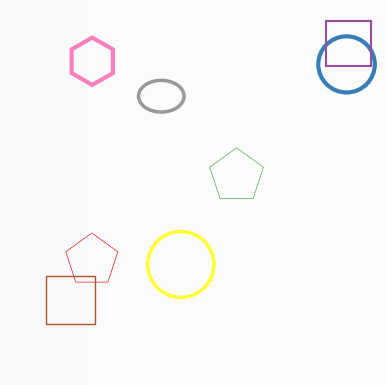[{"shape": "pentagon", "thickness": 0.5, "radius": 0.35, "center": [0.237, 0.324]}, {"shape": "circle", "thickness": 3, "radius": 0.36, "center": [0.894, 0.833]}, {"shape": "pentagon", "thickness": 0.5, "radius": 0.36, "center": [0.611, 0.543]}, {"shape": "square", "thickness": 1.5, "radius": 0.29, "center": [0.899, 0.887]}, {"shape": "circle", "thickness": 2.5, "radius": 0.43, "center": [0.467, 0.313]}, {"shape": "square", "thickness": 1, "radius": 0.31, "center": [0.182, 0.222]}, {"shape": "hexagon", "thickness": 3, "radius": 0.31, "center": [0.238, 0.841]}, {"shape": "oval", "thickness": 2.5, "radius": 0.29, "center": [0.416, 0.75]}]